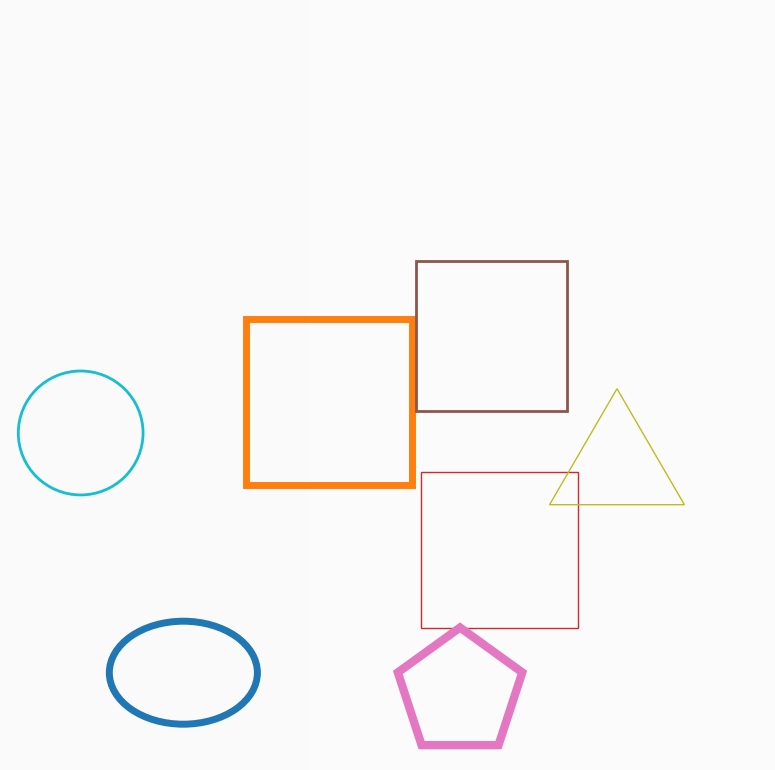[{"shape": "oval", "thickness": 2.5, "radius": 0.48, "center": [0.237, 0.126]}, {"shape": "square", "thickness": 2.5, "radius": 0.54, "center": [0.425, 0.477]}, {"shape": "square", "thickness": 0.5, "radius": 0.51, "center": [0.644, 0.286]}, {"shape": "square", "thickness": 1, "radius": 0.49, "center": [0.634, 0.564]}, {"shape": "pentagon", "thickness": 3, "radius": 0.42, "center": [0.594, 0.101]}, {"shape": "triangle", "thickness": 0.5, "radius": 0.5, "center": [0.796, 0.395]}, {"shape": "circle", "thickness": 1, "radius": 0.4, "center": [0.104, 0.438]}]